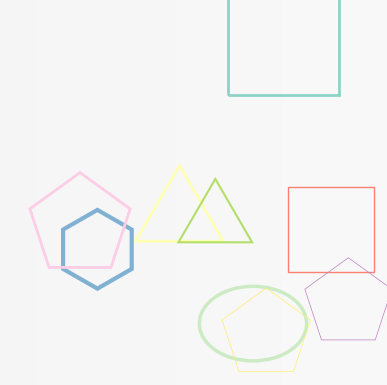[{"shape": "square", "thickness": 2, "radius": 0.71, "center": [0.732, 0.897]}, {"shape": "triangle", "thickness": 2, "radius": 0.65, "center": [0.463, 0.439]}, {"shape": "square", "thickness": 1, "radius": 0.55, "center": [0.853, 0.404]}, {"shape": "hexagon", "thickness": 3, "radius": 0.51, "center": [0.251, 0.353]}, {"shape": "triangle", "thickness": 1.5, "radius": 0.55, "center": [0.556, 0.426]}, {"shape": "pentagon", "thickness": 2, "radius": 0.68, "center": [0.207, 0.416]}, {"shape": "pentagon", "thickness": 0.5, "radius": 0.59, "center": [0.899, 0.213]}, {"shape": "oval", "thickness": 2.5, "radius": 0.69, "center": [0.653, 0.159]}, {"shape": "pentagon", "thickness": 0.5, "radius": 0.6, "center": [0.687, 0.132]}]